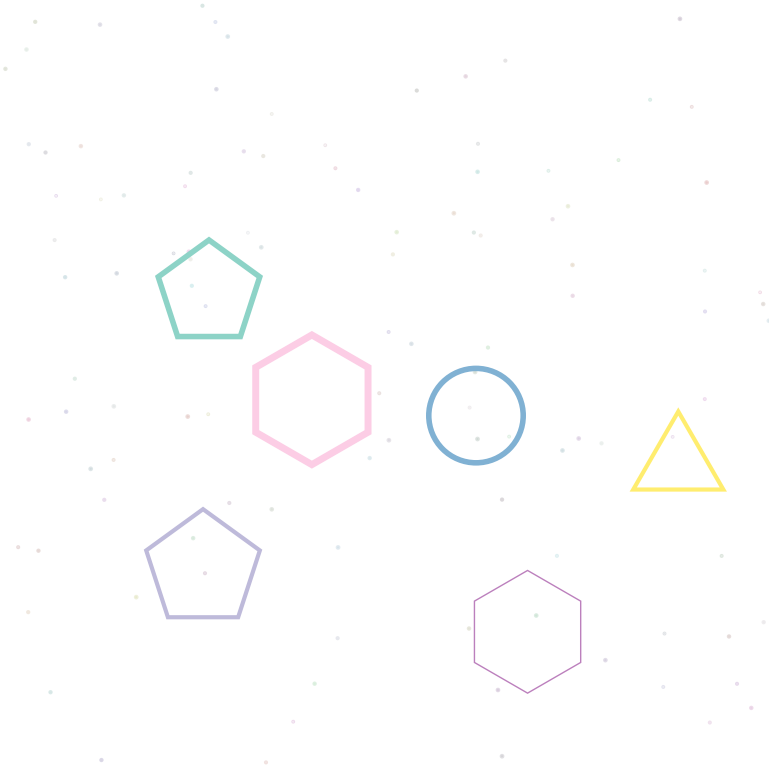[{"shape": "pentagon", "thickness": 2, "radius": 0.35, "center": [0.271, 0.619]}, {"shape": "pentagon", "thickness": 1.5, "radius": 0.39, "center": [0.264, 0.261]}, {"shape": "circle", "thickness": 2, "radius": 0.31, "center": [0.618, 0.46]}, {"shape": "hexagon", "thickness": 2.5, "radius": 0.42, "center": [0.405, 0.481]}, {"shape": "hexagon", "thickness": 0.5, "radius": 0.4, "center": [0.685, 0.179]}, {"shape": "triangle", "thickness": 1.5, "radius": 0.34, "center": [0.881, 0.398]}]